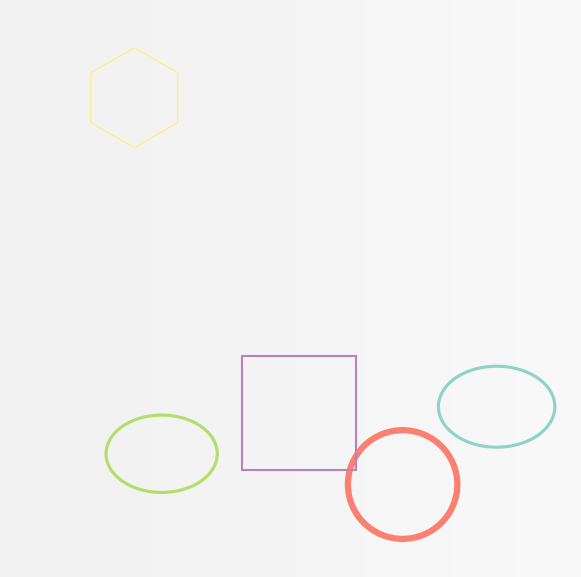[{"shape": "oval", "thickness": 1.5, "radius": 0.5, "center": [0.854, 0.295]}, {"shape": "circle", "thickness": 3, "radius": 0.47, "center": [0.693, 0.16]}, {"shape": "oval", "thickness": 1.5, "radius": 0.48, "center": [0.278, 0.213]}, {"shape": "square", "thickness": 1, "radius": 0.49, "center": [0.514, 0.284]}, {"shape": "hexagon", "thickness": 0.5, "radius": 0.43, "center": [0.231, 0.83]}]